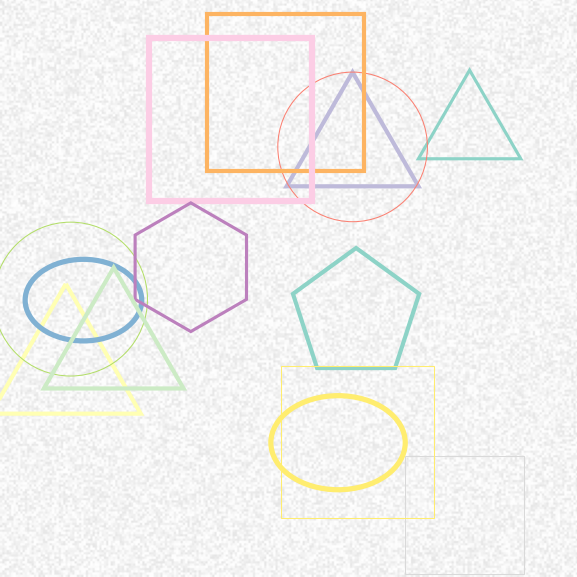[{"shape": "triangle", "thickness": 1.5, "radius": 0.51, "center": [0.813, 0.775]}, {"shape": "pentagon", "thickness": 2, "radius": 0.57, "center": [0.617, 0.455]}, {"shape": "triangle", "thickness": 2, "radius": 0.75, "center": [0.114, 0.358]}, {"shape": "triangle", "thickness": 2, "radius": 0.66, "center": [0.61, 0.742]}, {"shape": "circle", "thickness": 0.5, "radius": 0.65, "center": [0.611, 0.745]}, {"shape": "oval", "thickness": 2.5, "radius": 0.5, "center": [0.144, 0.479]}, {"shape": "square", "thickness": 2, "radius": 0.68, "center": [0.494, 0.839]}, {"shape": "circle", "thickness": 0.5, "radius": 0.67, "center": [0.122, 0.481]}, {"shape": "square", "thickness": 3, "radius": 0.71, "center": [0.399, 0.792]}, {"shape": "square", "thickness": 0.5, "radius": 0.51, "center": [0.805, 0.108]}, {"shape": "hexagon", "thickness": 1.5, "radius": 0.56, "center": [0.33, 0.536]}, {"shape": "triangle", "thickness": 2, "radius": 0.7, "center": [0.197, 0.396]}, {"shape": "oval", "thickness": 2.5, "radius": 0.58, "center": [0.585, 0.233]}, {"shape": "square", "thickness": 0.5, "radius": 0.66, "center": [0.619, 0.234]}]